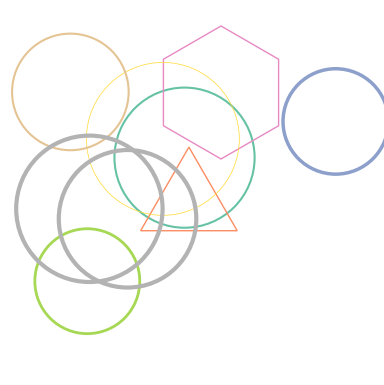[{"shape": "circle", "thickness": 1.5, "radius": 0.91, "center": [0.479, 0.59]}, {"shape": "triangle", "thickness": 1, "radius": 0.72, "center": [0.491, 0.473]}, {"shape": "circle", "thickness": 2.5, "radius": 0.68, "center": [0.872, 0.685]}, {"shape": "hexagon", "thickness": 1, "radius": 0.86, "center": [0.574, 0.76]}, {"shape": "circle", "thickness": 2, "radius": 0.68, "center": [0.227, 0.27]}, {"shape": "circle", "thickness": 0.5, "radius": 0.99, "center": [0.423, 0.639]}, {"shape": "circle", "thickness": 1.5, "radius": 0.76, "center": [0.183, 0.761]}, {"shape": "circle", "thickness": 3, "radius": 0.89, "center": [0.331, 0.432]}, {"shape": "circle", "thickness": 3, "radius": 0.95, "center": [0.232, 0.458]}]